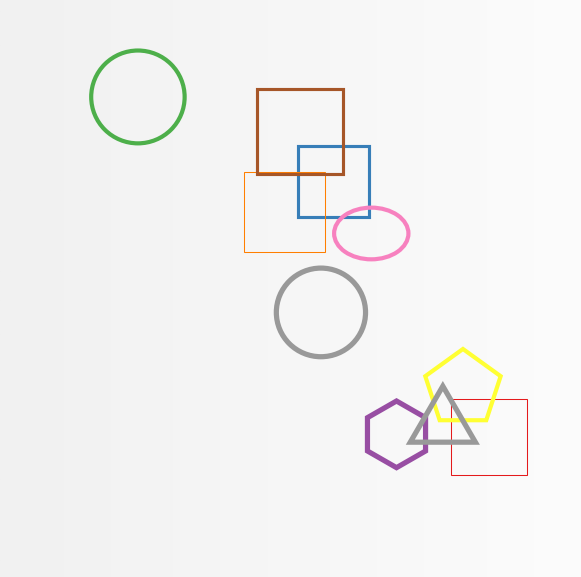[{"shape": "square", "thickness": 0.5, "radius": 0.33, "center": [0.842, 0.242]}, {"shape": "square", "thickness": 1.5, "radius": 0.31, "center": [0.573, 0.685]}, {"shape": "circle", "thickness": 2, "radius": 0.4, "center": [0.237, 0.831]}, {"shape": "hexagon", "thickness": 2.5, "radius": 0.29, "center": [0.682, 0.247]}, {"shape": "square", "thickness": 0.5, "radius": 0.35, "center": [0.49, 0.631]}, {"shape": "pentagon", "thickness": 2, "radius": 0.34, "center": [0.796, 0.327]}, {"shape": "square", "thickness": 1.5, "radius": 0.37, "center": [0.516, 0.772]}, {"shape": "oval", "thickness": 2, "radius": 0.32, "center": [0.639, 0.595]}, {"shape": "circle", "thickness": 2.5, "radius": 0.38, "center": [0.552, 0.458]}, {"shape": "triangle", "thickness": 2.5, "radius": 0.32, "center": [0.762, 0.266]}]